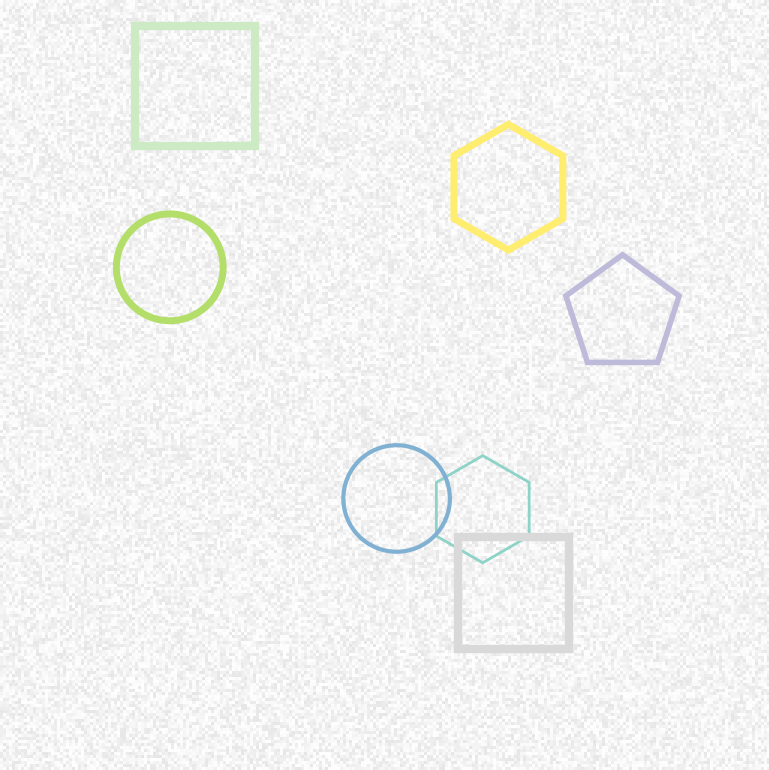[{"shape": "hexagon", "thickness": 1, "radius": 0.35, "center": [0.627, 0.339]}, {"shape": "pentagon", "thickness": 2, "radius": 0.39, "center": [0.808, 0.592]}, {"shape": "circle", "thickness": 1.5, "radius": 0.35, "center": [0.515, 0.353]}, {"shape": "circle", "thickness": 2.5, "radius": 0.35, "center": [0.22, 0.653]}, {"shape": "square", "thickness": 3, "radius": 0.36, "center": [0.667, 0.23]}, {"shape": "square", "thickness": 3, "radius": 0.39, "center": [0.253, 0.888]}, {"shape": "hexagon", "thickness": 2.5, "radius": 0.41, "center": [0.66, 0.757]}]